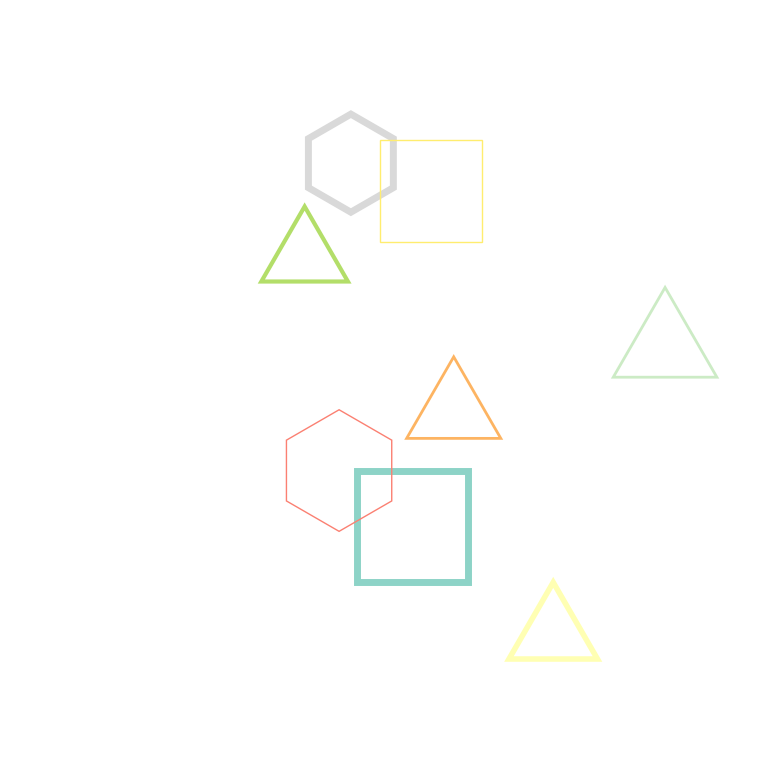[{"shape": "square", "thickness": 2.5, "radius": 0.36, "center": [0.536, 0.316]}, {"shape": "triangle", "thickness": 2, "radius": 0.33, "center": [0.718, 0.177]}, {"shape": "hexagon", "thickness": 0.5, "radius": 0.39, "center": [0.44, 0.389]}, {"shape": "triangle", "thickness": 1, "radius": 0.35, "center": [0.589, 0.466]}, {"shape": "triangle", "thickness": 1.5, "radius": 0.32, "center": [0.396, 0.667]}, {"shape": "hexagon", "thickness": 2.5, "radius": 0.32, "center": [0.456, 0.788]}, {"shape": "triangle", "thickness": 1, "radius": 0.39, "center": [0.864, 0.549]}, {"shape": "square", "thickness": 0.5, "radius": 0.33, "center": [0.559, 0.751]}]